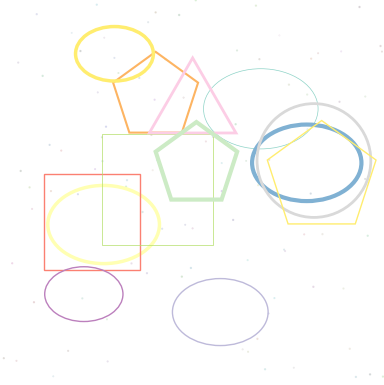[{"shape": "oval", "thickness": 0.5, "radius": 0.74, "center": [0.677, 0.717]}, {"shape": "oval", "thickness": 2.5, "radius": 0.73, "center": [0.269, 0.417]}, {"shape": "oval", "thickness": 1, "radius": 0.62, "center": [0.572, 0.189]}, {"shape": "square", "thickness": 1, "radius": 0.62, "center": [0.24, 0.423]}, {"shape": "oval", "thickness": 3, "radius": 0.71, "center": [0.797, 0.577]}, {"shape": "pentagon", "thickness": 1.5, "radius": 0.58, "center": [0.404, 0.749]}, {"shape": "square", "thickness": 0.5, "radius": 0.72, "center": [0.409, 0.508]}, {"shape": "triangle", "thickness": 2, "radius": 0.65, "center": [0.5, 0.72]}, {"shape": "circle", "thickness": 2, "radius": 0.74, "center": [0.815, 0.583]}, {"shape": "oval", "thickness": 1, "radius": 0.51, "center": [0.218, 0.236]}, {"shape": "pentagon", "thickness": 3, "radius": 0.56, "center": [0.51, 0.572]}, {"shape": "oval", "thickness": 2.5, "radius": 0.51, "center": [0.297, 0.86]}, {"shape": "pentagon", "thickness": 1, "radius": 0.74, "center": [0.836, 0.538]}]